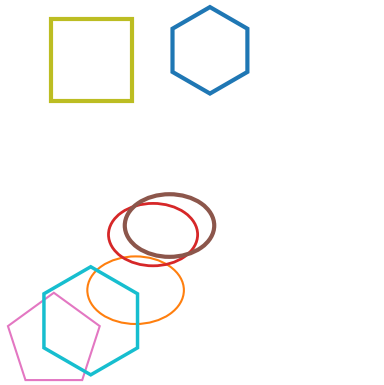[{"shape": "hexagon", "thickness": 3, "radius": 0.56, "center": [0.545, 0.869]}, {"shape": "oval", "thickness": 1.5, "radius": 0.63, "center": [0.352, 0.246]}, {"shape": "oval", "thickness": 2, "radius": 0.58, "center": [0.398, 0.391]}, {"shape": "oval", "thickness": 3, "radius": 0.58, "center": [0.44, 0.414]}, {"shape": "pentagon", "thickness": 1.5, "radius": 0.63, "center": [0.14, 0.114]}, {"shape": "square", "thickness": 3, "radius": 0.53, "center": [0.237, 0.845]}, {"shape": "hexagon", "thickness": 2.5, "radius": 0.7, "center": [0.236, 0.167]}]